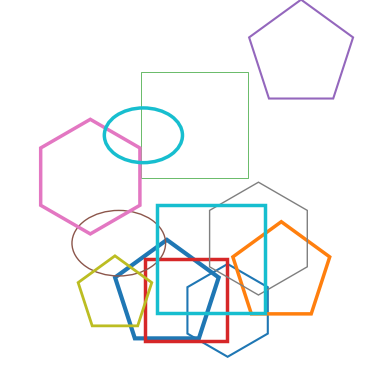[{"shape": "hexagon", "thickness": 1.5, "radius": 0.6, "center": [0.591, 0.194]}, {"shape": "pentagon", "thickness": 3, "radius": 0.71, "center": [0.433, 0.236]}, {"shape": "pentagon", "thickness": 2.5, "radius": 0.66, "center": [0.731, 0.292]}, {"shape": "square", "thickness": 0.5, "radius": 0.69, "center": [0.506, 0.675]}, {"shape": "square", "thickness": 2.5, "radius": 0.54, "center": [0.483, 0.221]}, {"shape": "pentagon", "thickness": 1.5, "radius": 0.71, "center": [0.782, 0.859]}, {"shape": "oval", "thickness": 1, "radius": 0.61, "center": [0.309, 0.368]}, {"shape": "hexagon", "thickness": 2.5, "radius": 0.74, "center": [0.235, 0.541]}, {"shape": "hexagon", "thickness": 1, "radius": 0.73, "center": [0.671, 0.38]}, {"shape": "pentagon", "thickness": 2, "radius": 0.5, "center": [0.299, 0.235]}, {"shape": "oval", "thickness": 2.5, "radius": 0.51, "center": [0.372, 0.649]}, {"shape": "square", "thickness": 2.5, "radius": 0.7, "center": [0.547, 0.328]}]